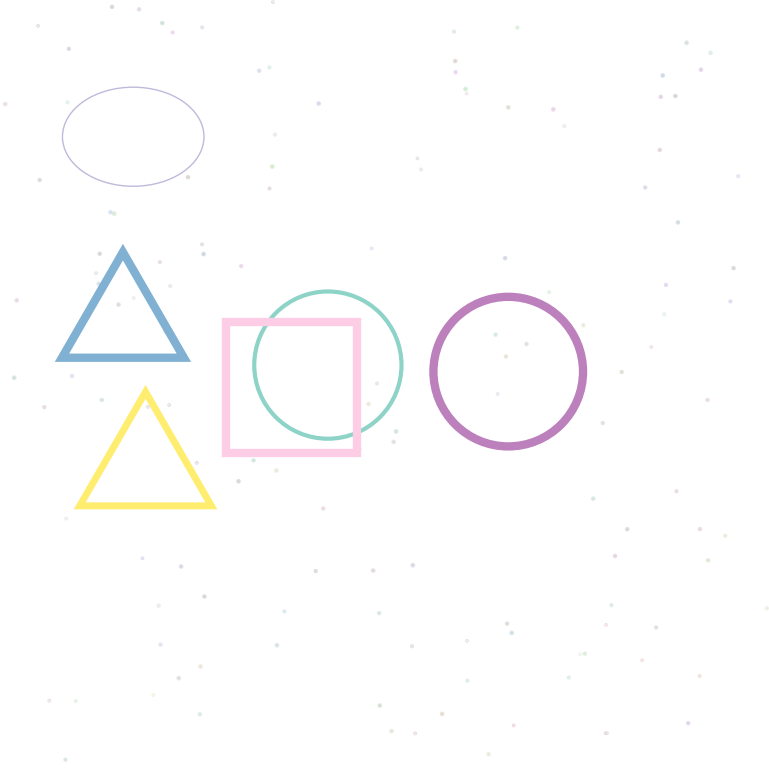[{"shape": "circle", "thickness": 1.5, "radius": 0.48, "center": [0.426, 0.526]}, {"shape": "oval", "thickness": 0.5, "radius": 0.46, "center": [0.173, 0.822]}, {"shape": "triangle", "thickness": 3, "radius": 0.46, "center": [0.16, 0.581]}, {"shape": "square", "thickness": 3, "radius": 0.42, "center": [0.378, 0.497]}, {"shape": "circle", "thickness": 3, "radius": 0.49, "center": [0.66, 0.517]}, {"shape": "triangle", "thickness": 2.5, "radius": 0.49, "center": [0.189, 0.392]}]